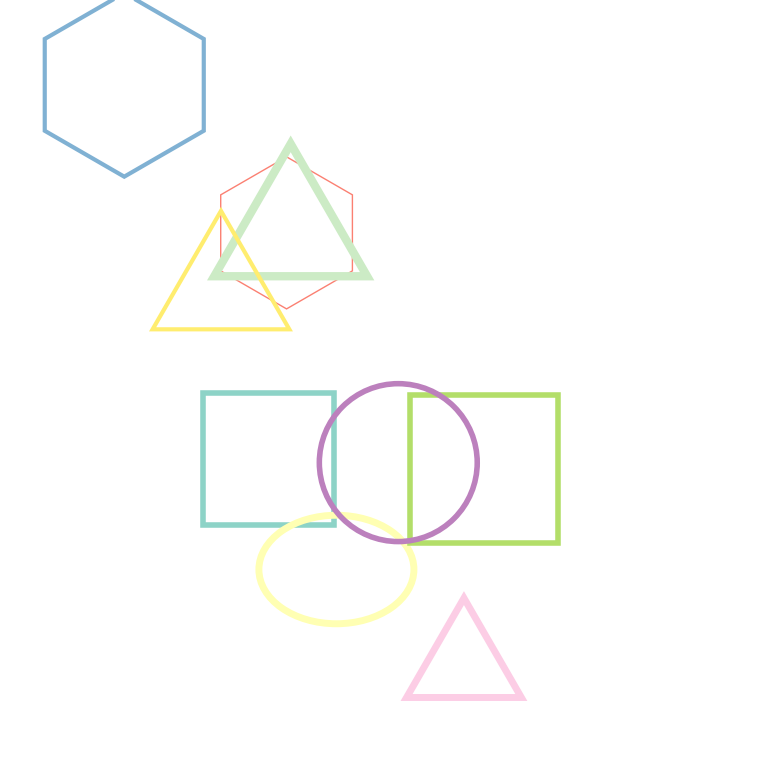[{"shape": "square", "thickness": 2, "radius": 0.43, "center": [0.349, 0.404]}, {"shape": "oval", "thickness": 2.5, "radius": 0.5, "center": [0.437, 0.26]}, {"shape": "hexagon", "thickness": 0.5, "radius": 0.49, "center": [0.372, 0.698]}, {"shape": "hexagon", "thickness": 1.5, "radius": 0.6, "center": [0.161, 0.89]}, {"shape": "square", "thickness": 2, "radius": 0.48, "center": [0.628, 0.391]}, {"shape": "triangle", "thickness": 2.5, "radius": 0.43, "center": [0.603, 0.137]}, {"shape": "circle", "thickness": 2, "radius": 0.51, "center": [0.517, 0.399]}, {"shape": "triangle", "thickness": 3, "radius": 0.57, "center": [0.378, 0.699]}, {"shape": "triangle", "thickness": 1.5, "radius": 0.51, "center": [0.287, 0.624]}]